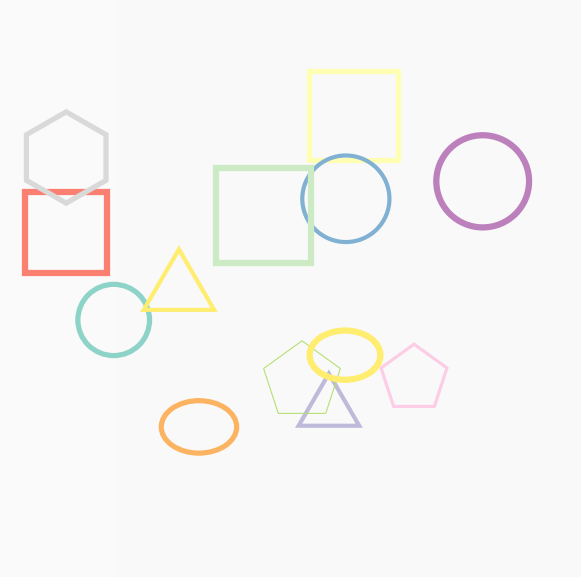[{"shape": "circle", "thickness": 2.5, "radius": 0.31, "center": [0.196, 0.445]}, {"shape": "square", "thickness": 2.5, "radius": 0.38, "center": [0.608, 0.799]}, {"shape": "triangle", "thickness": 2, "radius": 0.3, "center": [0.566, 0.292]}, {"shape": "square", "thickness": 3, "radius": 0.35, "center": [0.114, 0.596]}, {"shape": "circle", "thickness": 2, "radius": 0.37, "center": [0.595, 0.655]}, {"shape": "oval", "thickness": 2.5, "radius": 0.32, "center": [0.342, 0.26]}, {"shape": "pentagon", "thickness": 0.5, "radius": 0.35, "center": [0.52, 0.34]}, {"shape": "pentagon", "thickness": 1.5, "radius": 0.3, "center": [0.712, 0.344]}, {"shape": "hexagon", "thickness": 2.5, "radius": 0.4, "center": [0.114, 0.726]}, {"shape": "circle", "thickness": 3, "radius": 0.4, "center": [0.83, 0.685]}, {"shape": "square", "thickness": 3, "radius": 0.41, "center": [0.453, 0.626]}, {"shape": "oval", "thickness": 3, "radius": 0.3, "center": [0.594, 0.384]}, {"shape": "triangle", "thickness": 2, "radius": 0.35, "center": [0.308, 0.498]}]